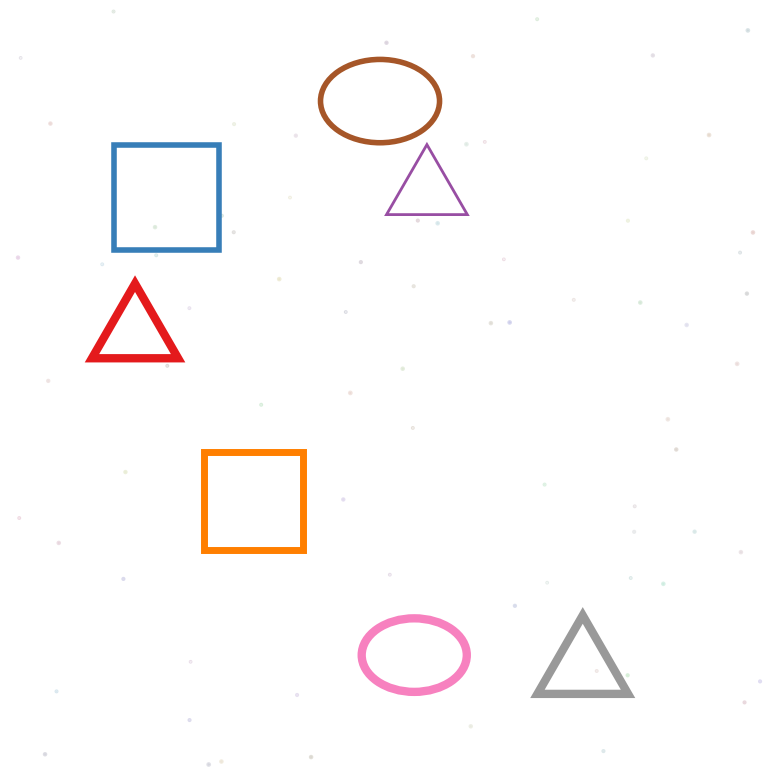[{"shape": "triangle", "thickness": 3, "radius": 0.32, "center": [0.175, 0.567]}, {"shape": "square", "thickness": 2, "radius": 0.34, "center": [0.216, 0.743]}, {"shape": "triangle", "thickness": 1, "radius": 0.3, "center": [0.554, 0.752]}, {"shape": "square", "thickness": 2.5, "radius": 0.32, "center": [0.329, 0.349]}, {"shape": "oval", "thickness": 2, "radius": 0.39, "center": [0.494, 0.869]}, {"shape": "oval", "thickness": 3, "radius": 0.34, "center": [0.538, 0.149]}, {"shape": "triangle", "thickness": 3, "radius": 0.34, "center": [0.757, 0.133]}]